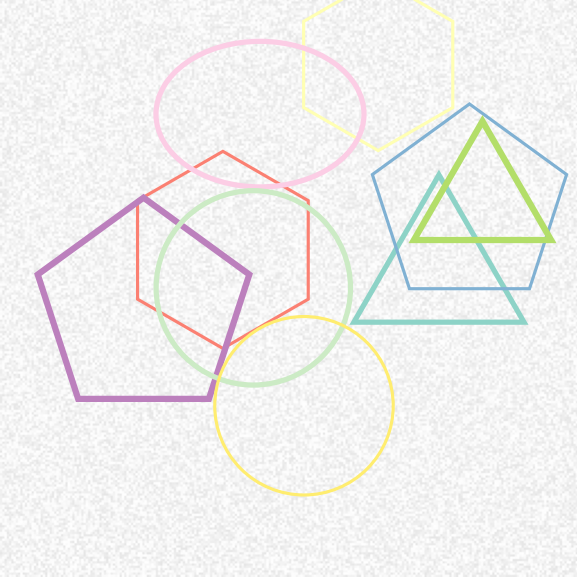[{"shape": "triangle", "thickness": 2.5, "radius": 0.85, "center": [0.76, 0.526]}, {"shape": "hexagon", "thickness": 1.5, "radius": 0.75, "center": [0.655, 0.887]}, {"shape": "hexagon", "thickness": 1.5, "radius": 0.85, "center": [0.386, 0.566]}, {"shape": "pentagon", "thickness": 1.5, "radius": 0.88, "center": [0.813, 0.642]}, {"shape": "triangle", "thickness": 3, "radius": 0.69, "center": [0.835, 0.652]}, {"shape": "oval", "thickness": 2.5, "radius": 0.9, "center": [0.45, 0.802]}, {"shape": "pentagon", "thickness": 3, "radius": 0.96, "center": [0.249, 0.464]}, {"shape": "circle", "thickness": 2.5, "radius": 0.84, "center": [0.439, 0.501]}, {"shape": "circle", "thickness": 1.5, "radius": 0.77, "center": [0.526, 0.297]}]